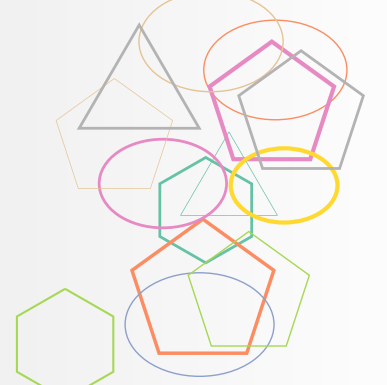[{"shape": "hexagon", "thickness": 2, "radius": 0.68, "center": [0.531, 0.454]}, {"shape": "triangle", "thickness": 0.5, "radius": 0.72, "center": [0.591, 0.513]}, {"shape": "oval", "thickness": 1, "radius": 0.92, "center": [0.711, 0.818]}, {"shape": "pentagon", "thickness": 2.5, "radius": 0.96, "center": [0.524, 0.238]}, {"shape": "oval", "thickness": 1, "radius": 0.96, "center": [0.515, 0.157]}, {"shape": "pentagon", "thickness": 3, "radius": 0.84, "center": [0.702, 0.723]}, {"shape": "oval", "thickness": 2, "radius": 0.82, "center": [0.42, 0.523]}, {"shape": "pentagon", "thickness": 1, "radius": 0.82, "center": [0.642, 0.234]}, {"shape": "hexagon", "thickness": 1.5, "radius": 0.72, "center": [0.168, 0.106]}, {"shape": "oval", "thickness": 3, "radius": 0.69, "center": [0.733, 0.518]}, {"shape": "oval", "thickness": 1, "radius": 0.93, "center": [0.545, 0.892]}, {"shape": "pentagon", "thickness": 0.5, "radius": 0.79, "center": [0.295, 0.638]}, {"shape": "triangle", "thickness": 2, "radius": 0.89, "center": [0.359, 0.756]}, {"shape": "pentagon", "thickness": 2, "radius": 0.85, "center": [0.777, 0.699]}]